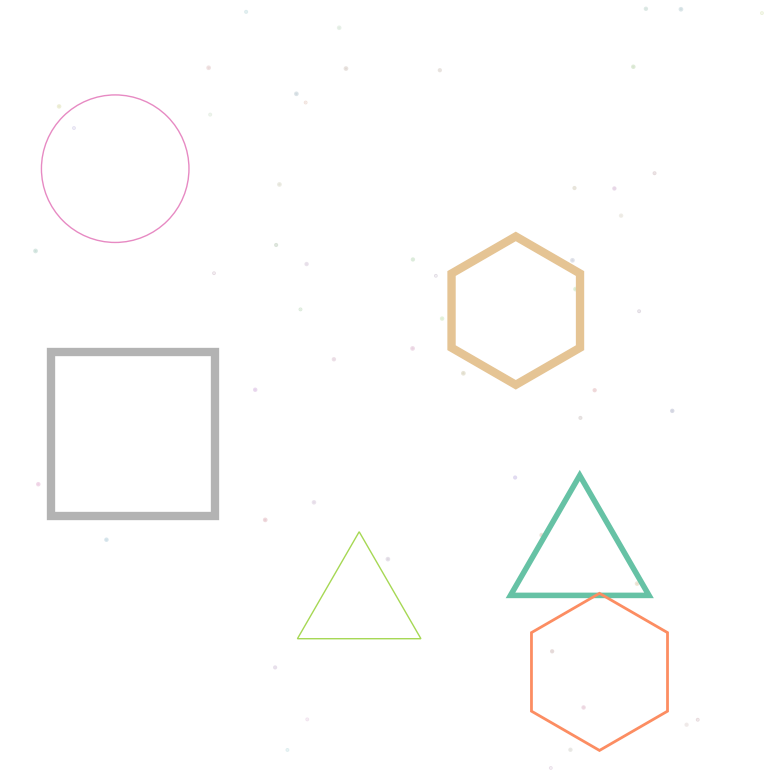[{"shape": "triangle", "thickness": 2, "radius": 0.52, "center": [0.753, 0.279]}, {"shape": "hexagon", "thickness": 1, "radius": 0.51, "center": [0.779, 0.127]}, {"shape": "circle", "thickness": 0.5, "radius": 0.48, "center": [0.15, 0.781]}, {"shape": "triangle", "thickness": 0.5, "radius": 0.46, "center": [0.466, 0.217]}, {"shape": "hexagon", "thickness": 3, "radius": 0.48, "center": [0.67, 0.597]}, {"shape": "square", "thickness": 3, "radius": 0.53, "center": [0.172, 0.437]}]